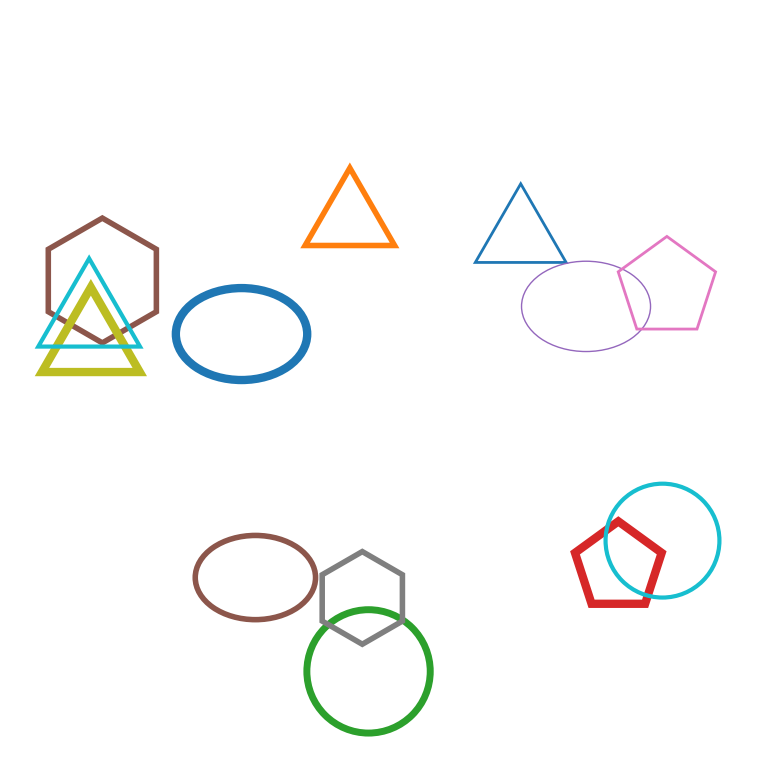[{"shape": "oval", "thickness": 3, "radius": 0.43, "center": [0.314, 0.566]}, {"shape": "triangle", "thickness": 1, "radius": 0.34, "center": [0.676, 0.693]}, {"shape": "triangle", "thickness": 2, "radius": 0.34, "center": [0.454, 0.715]}, {"shape": "circle", "thickness": 2.5, "radius": 0.4, "center": [0.479, 0.128]}, {"shape": "pentagon", "thickness": 3, "radius": 0.3, "center": [0.803, 0.264]}, {"shape": "oval", "thickness": 0.5, "radius": 0.42, "center": [0.761, 0.602]}, {"shape": "oval", "thickness": 2, "radius": 0.39, "center": [0.332, 0.25]}, {"shape": "hexagon", "thickness": 2, "radius": 0.41, "center": [0.133, 0.636]}, {"shape": "pentagon", "thickness": 1, "radius": 0.33, "center": [0.866, 0.626]}, {"shape": "hexagon", "thickness": 2, "radius": 0.3, "center": [0.471, 0.223]}, {"shape": "triangle", "thickness": 3, "radius": 0.37, "center": [0.118, 0.554]}, {"shape": "circle", "thickness": 1.5, "radius": 0.37, "center": [0.86, 0.298]}, {"shape": "triangle", "thickness": 1.5, "radius": 0.38, "center": [0.116, 0.588]}]